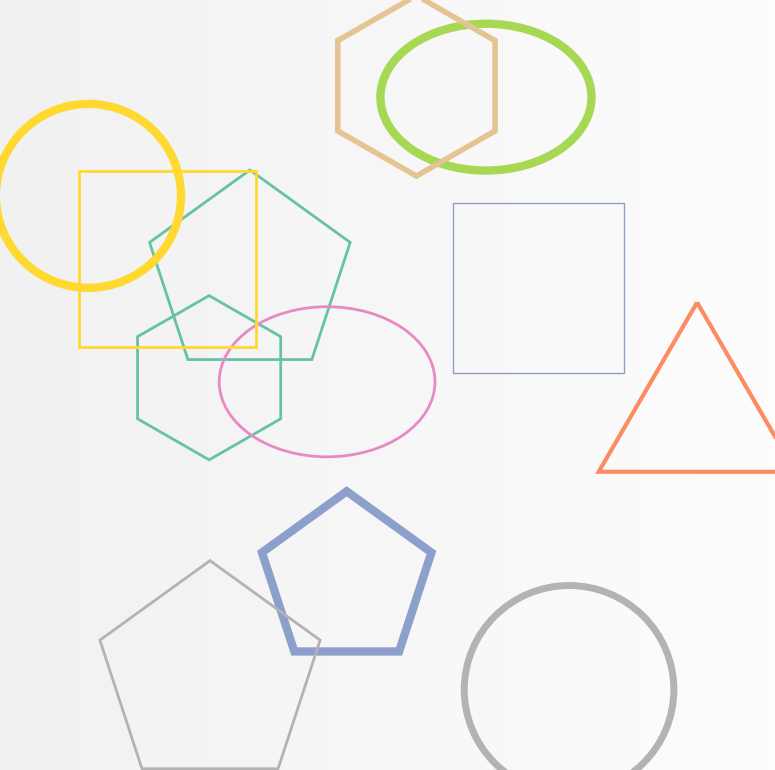[{"shape": "hexagon", "thickness": 1, "radius": 0.53, "center": [0.27, 0.509]}, {"shape": "pentagon", "thickness": 1, "radius": 0.68, "center": [0.322, 0.643]}, {"shape": "triangle", "thickness": 1.5, "radius": 0.73, "center": [0.899, 0.461]}, {"shape": "square", "thickness": 0.5, "radius": 0.55, "center": [0.694, 0.626]}, {"shape": "pentagon", "thickness": 3, "radius": 0.57, "center": [0.447, 0.247]}, {"shape": "oval", "thickness": 1, "radius": 0.7, "center": [0.422, 0.504]}, {"shape": "oval", "thickness": 3, "radius": 0.68, "center": [0.627, 0.874]}, {"shape": "circle", "thickness": 3, "radius": 0.6, "center": [0.114, 0.746]}, {"shape": "square", "thickness": 1, "radius": 0.57, "center": [0.216, 0.663]}, {"shape": "hexagon", "thickness": 2, "radius": 0.59, "center": [0.537, 0.889]}, {"shape": "circle", "thickness": 2.5, "radius": 0.68, "center": [0.734, 0.104]}, {"shape": "pentagon", "thickness": 1, "radius": 0.75, "center": [0.271, 0.122]}]